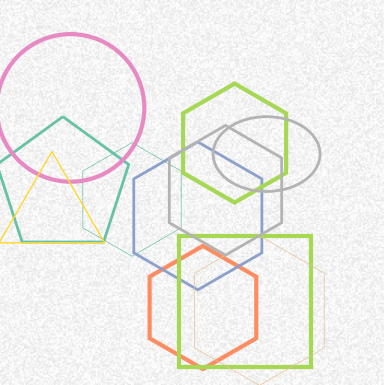[{"shape": "pentagon", "thickness": 2, "radius": 0.9, "center": [0.163, 0.517]}, {"shape": "hexagon", "thickness": 0.5, "radius": 0.74, "center": [0.343, 0.482]}, {"shape": "hexagon", "thickness": 3, "radius": 0.8, "center": [0.527, 0.201]}, {"shape": "hexagon", "thickness": 2, "radius": 0.96, "center": [0.514, 0.439]}, {"shape": "circle", "thickness": 3, "radius": 0.96, "center": [0.183, 0.72]}, {"shape": "square", "thickness": 3, "radius": 0.85, "center": [0.637, 0.217]}, {"shape": "hexagon", "thickness": 3, "radius": 0.77, "center": [0.609, 0.628]}, {"shape": "triangle", "thickness": 1, "radius": 0.79, "center": [0.135, 0.448]}, {"shape": "hexagon", "thickness": 0.5, "radius": 0.97, "center": [0.674, 0.193]}, {"shape": "oval", "thickness": 2, "radius": 0.69, "center": [0.692, 0.6]}, {"shape": "hexagon", "thickness": 2, "radius": 0.84, "center": [0.586, 0.506]}]